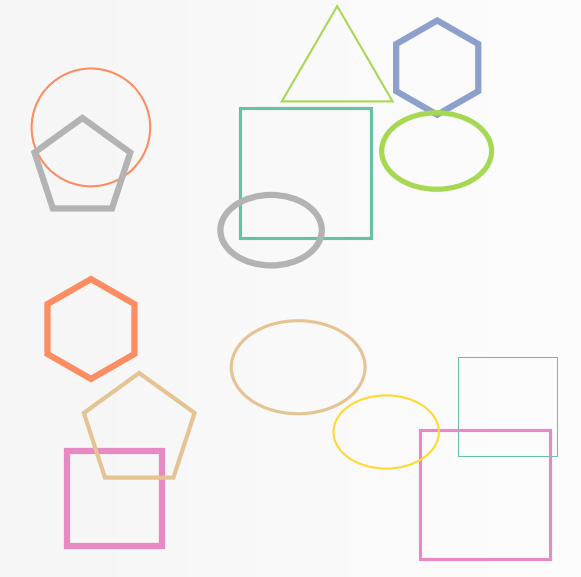[{"shape": "square", "thickness": 0.5, "radius": 0.43, "center": [0.873, 0.295]}, {"shape": "square", "thickness": 1.5, "radius": 0.56, "center": [0.525, 0.7]}, {"shape": "hexagon", "thickness": 3, "radius": 0.43, "center": [0.156, 0.429]}, {"shape": "circle", "thickness": 1, "radius": 0.51, "center": [0.156, 0.779]}, {"shape": "hexagon", "thickness": 3, "radius": 0.41, "center": [0.752, 0.882]}, {"shape": "square", "thickness": 3, "radius": 0.41, "center": [0.197, 0.136]}, {"shape": "square", "thickness": 1.5, "radius": 0.56, "center": [0.834, 0.143]}, {"shape": "triangle", "thickness": 1, "radius": 0.55, "center": [0.58, 0.879]}, {"shape": "oval", "thickness": 2.5, "radius": 0.47, "center": [0.751, 0.738]}, {"shape": "oval", "thickness": 1, "radius": 0.45, "center": [0.664, 0.251]}, {"shape": "oval", "thickness": 1.5, "radius": 0.58, "center": [0.513, 0.363]}, {"shape": "pentagon", "thickness": 2, "radius": 0.5, "center": [0.239, 0.253]}, {"shape": "oval", "thickness": 3, "radius": 0.44, "center": [0.466, 0.601]}, {"shape": "pentagon", "thickness": 3, "radius": 0.43, "center": [0.142, 0.708]}]